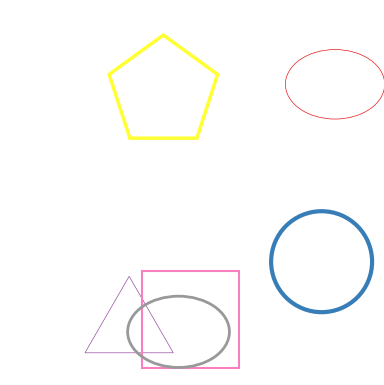[{"shape": "oval", "thickness": 0.5, "radius": 0.64, "center": [0.87, 0.781]}, {"shape": "circle", "thickness": 3, "radius": 0.66, "center": [0.835, 0.32]}, {"shape": "triangle", "thickness": 0.5, "radius": 0.66, "center": [0.335, 0.15]}, {"shape": "pentagon", "thickness": 2.5, "radius": 0.74, "center": [0.424, 0.761]}, {"shape": "square", "thickness": 1.5, "radius": 0.63, "center": [0.495, 0.171]}, {"shape": "oval", "thickness": 2, "radius": 0.66, "center": [0.464, 0.138]}]